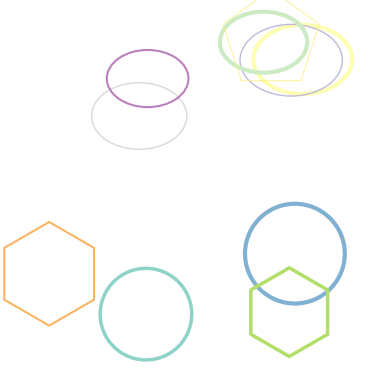[{"shape": "circle", "thickness": 2.5, "radius": 0.59, "center": [0.379, 0.184]}, {"shape": "oval", "thickness": 3, "radius": 0.64, "center": [0.786, 0.846]}, {"shape": "oval", "thickness": 1, "radius": 0.66, "center": [0.756, 0.844]}, {"shape": "circle", "thickness": 3, "radius": 0.65, "center": [0.766, 0.341]}, {"shape": "hexagon", "thickness": 1.5, "radius": 0.67, "center": [0.128, 0.289]}, {"shape": "hexagon", "thickness": 2.5, "radius": 0.58, "center": [0.751, 0.189]}, {"shape": "oval", "thickness": 1, "radius": 0.62, "center": [0.362, 0.699]}, {"shape": "oval", "thickness": 1.5, "radius": 0.53, "center": [0.383, 0.796]}, {"shape": "oval", "thickness": 3, "radius": 0.57, "center": [0.685, 0.89]}, {"shape": "pentagon", "thickness": 0.5, "radius": 0.66, "center": [0.704, 0.896]}]